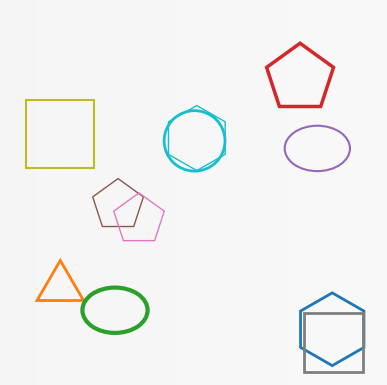[{"shape": "hexagon", "thickness": 2, "radius": 0.47, "center": [0.857, 0.145]}, {"shape": "triangle", "thickness": 2, "radius": 0.35, "center": [0.156, 0.254]}, {"shape": "oval", "thickness": 3, "radius": 0.42, "center": [0.297, 0.194]}, {"shape": "pentagon", "thickness": 2.5, "radius": 0.45, "center": [0.774, 0.797]}, {"shape": "oval", "thickness": 1.5, "radius": 0.42, "center": [0.819, 0.614]}, {"shape": "pentagon", "thickness": 1, "radius": 0.34, "center": [0.305, 0.467]}, {"shape": "pentagon", "thickness": 1, "radius": 0.34, "center": [0.359, 0.43]}, {"shape": "square", "thickness": 2, "radius": 0.38, "center": [0.861, 0.111]}, {"shape": "square", "thickness": 1.5, "radius": 0.44, "center": [0.154, 0.652]}, {"shape": "hexagon", "thickness": 1, "radius": 0.42, "center": [0.508, 0.641]}, {"shape": "circle", "thickness": 2, "radius": 0.39, "center": [0.502, 0.634]}]